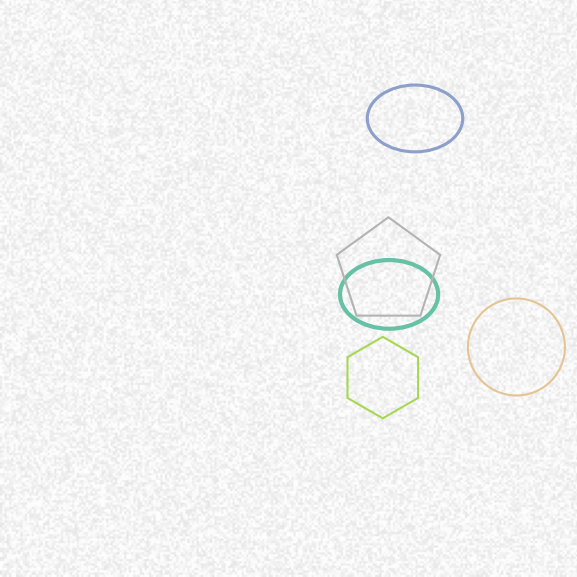[{"shape": "oval", "thickness": 2, "radius": 0.42, "center": [0.674, 0.489]}, {"shape": "oval", "thickness": 1.5, "radius": 0.41, "center": [0.719, 0.794]}, {"shape": "hexagon", "thickness": 1, "radius": 0.35, "center": [0.663, 0.345]}, {"shape": "circle", "thickness": 1, "radius": 0.42, "center": [0.894, 0.398]}, {"shape": "pentagon", "thickness": 1, "radius": 0.47, "center": [0.673, 0.529]}]